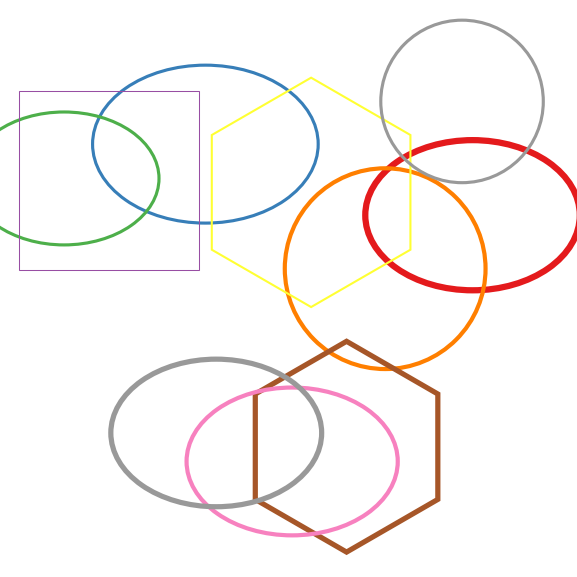[{"shape": "oval", "thickness": 3, "radius": 0.93, "center": [0.818, 0.626]}, {"shape": "oval", "thickness": 1.5, "radius": 0.98, "center": [0.356, 0.75]}, {"shape": "oval", "thickness": 1.5, "radius": 0.82, "center": [0.111, 0.69]}, {"shape": "square", "thickness": 0.5, "radius": 0.78, "center": [0.189, 0.686]}, {"shape": "circle", "thickness": 2, "radius": 0.87, "center": [0.667, 0.534]}, {"shape": "hexagon", "thickness": 1, "radius": 0.99, "center": [0.539, 0.666]}, {"shape": "hexagon", "thickness": 2.5, "radius": 0.91, "center": [0.6, 0.226]}, {"shape": "oval", "thickness": 2, "radius": 0.91, "center": [0.506, 0.2]}, {"shape": "circle", "thickness": 1.5, "radius": 0.7, "center": [0.8, 0.824]}, {"shape": "oval", "thickness": 2.5, "radius": 0.91, "center": [0.374, 0.249]}]